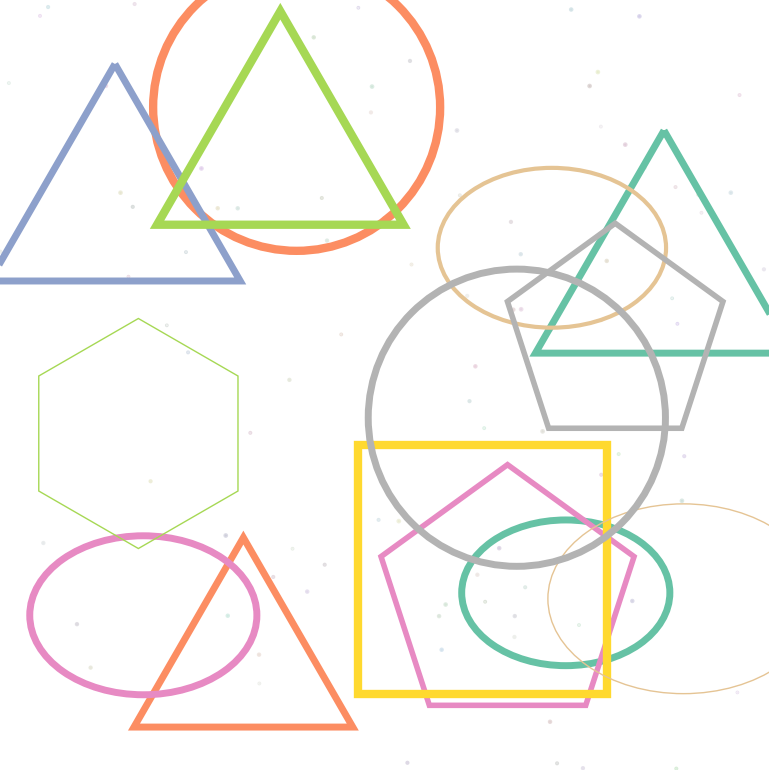[{"shape": "oval", "thickness": 2.5, "radius": 0.68, "center": [0.735, 0.23]}, {"shape": "triangle", "thickness": 2.5, "radius": 0.96, "center": [0.862, 0.638]}, {"shape": "triangle", "thickness": 2.5, "radius": 0.82, "center": [0.316, 0.138]}, {"shape": "circle", "thickness": 3, "radius": 0.93, "center": [0.385, 0.861]}, {"shape": "triangle", "thickness": 2.5, "radius": 0.94, "center": [0.149, 0.729]}, {"shape": "oval", "thickness": 2.5, "radius": 0.74, "center": [0.186, 0.201]}, {"shape": "pentagon", "thickness": 2, "radius": 0.86, "center": [0.659, 0.224]}, {"shape": "hexagon", "thickness": 0.5, "radius": 0.75, "center": [0.18, 0.437]}, {"shape": "triangle", "thickness": 3, "radius": 0.92, "center": [0.364, 0.801]}, {"shape": "square", "thickness": 3, "radius": 0.81, "center": [0.626, 0.26]}, {"shape": "oval", "thickness": 1.5, "radius": 0.74, "center": [0.717, 0.678]}, {"shape": "oval", "thickness": 0.5, "radius": 0.88, "center": [0.888, 0.222]}, {"shape": "pentagon", "thickness": 2, "radius": 0.74, "center": [0.799, 0.563]}, {"shape": "circle", "thickness": 2.5, "radius": 0.96, "center": [0.671, 0.458]}]